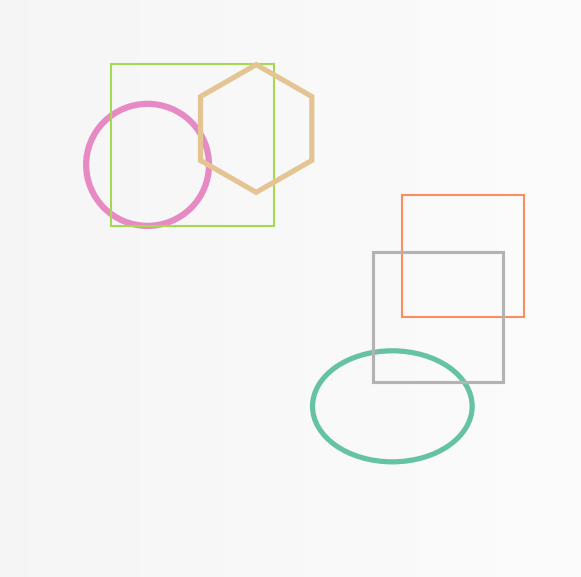[{"shape": "oval", "thickness": 2.5, "radius": 0.69, "center": [0.675, 0.296]}, {"shape": "square", "thickness": 1, "radius": 0.53, "center": [0.797, 0.556]}, {"shape": "circle", "thickness": 3, "radius": 0.53, "center": [0.254, 0.714]}, {"shape": "square", "thickness": 1, "radius": 0.7, "center": [0.332, 0.748]}, {"shape": "hexagon", "thickness": 2.5, "radius": 0.55, "center": [0.441, 0.777]}, {"shape": "square", "thickness": 1.5, "radius": 0.56, "center": [0.754, 0.45]}]